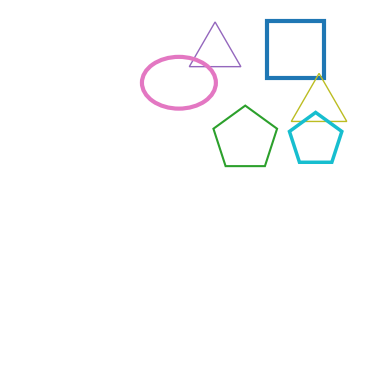[{"shape": "square", "thickness": 3, "radius": 0.37, "center": [0.768, 0.871]}, {"shape": "pentagon", "thickness": 1.5, "radius": 0.43, "center": [0.637, 0.639]}, {"shape": "triangle", "thickness": 1, "radius": 0.39, "center": [0.559, 0.866]}, {"shape": "oval", "thickness": 3, "radius": 0.48, "center": [0.465, 0.785]}, {"shape": "triangle", "thickness": 1, "radius": 0.42, "center": [0.829, 0.726]}, {"shape": "pentagon", "thickness": 2.5, "radius": 0.36, "center": [0.82, 0.636]}]